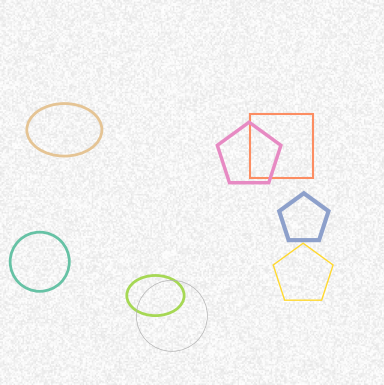[{"shape": "circle", "thickness": 2, "radius": 0.38, "center": [0.103, 0.32]}, {"shape": "square", "thickness": 1.5, "radius": 0.41, "center": [0.731, 0.621]}, {"shape": "pentagon", "thickness": 3, "radius": 0.34, "center": [0.789, 0.431]}, {"shape": "pentagon", "thickness": 2.5, "radius": 0.43, "center": [0.647, 0.596]}, {"shape": "oval", "thickness": 2, "radius": 0.37, "center": [0.404, 0.232]}, {"shape": "pentagon", "thickness": 1, "radius": 0.41, "center": [0.787, 0.286]}, {"shape": "oval", "thickness": 2, "radius": 0.49, "center": [0.167, 0.663]}, {"shape": "circle", "thickness": 0.5, "radius": 0.46, "center": [0.446, 0.18]}]